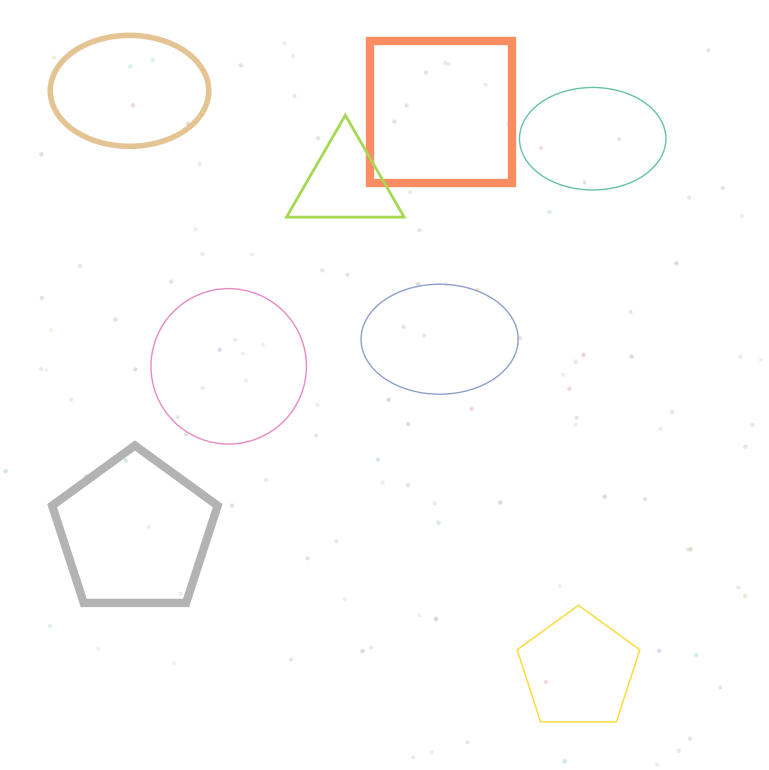[{"shape": "oval", "thickness": 0.5, "radius": 0.48, "center": [0.77, 0.82]}, {"shape": "square", "thickness": 3, "radius": 0.46, "center": [0.573, 0.855]}, {"shape": "oval", "thickness": 0.5, "radius": 0.51, "center": [0.571, 0.559]}, {"shape": "circle", "thickness": 0.5, "radius": 0.5, "center": [0.297, 0.524]}, {"shape": "triangle", "thickness": 1, "radius": 0.44, "center": [0.448, 0.762]}, {"shape": "pentagon", "thickness": 0.5, "radius": 0.42, "center": [0.751, 0.13]}, {"shape": "oval", "thickness": 2, "radius": 0.51, "center": [0.168, 0.882]}, {"shape": "pentagon", "thickness": 3, "radius": 0.57, "center": [0.175, 0.308]}]